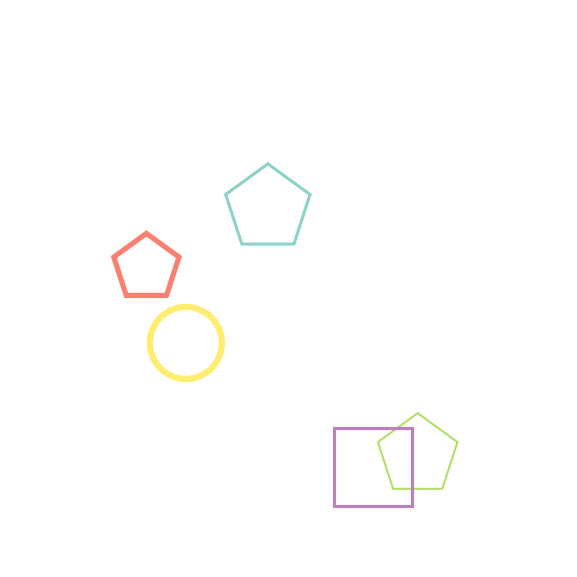[{"shape": "pentagon", "thickness": 1.5, "radius": 0.38, "center": [0.464, 0.639]}, {"shape": "pentagon", "thickness": 2.5, "radius": 0.3, "center": [0.253, 0.536]}, {"shape": "pentagon", "thickness": 1, "radius": 0.36, "center": [0.723, 0.211]}, {"shape": "square", "thickness": 1.5, "radius": 0.34, "center": [0.646, 0.19]}, {"shape": "circle", "thickness": 3, "radius": 0.31, "center": [0.322, 0.405]}]